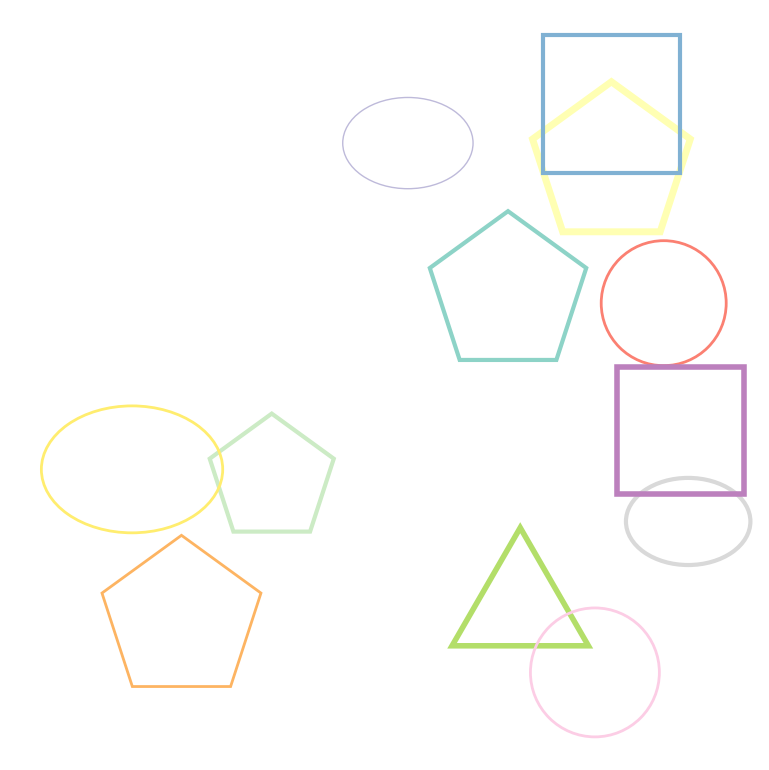[{"shape": "pentagon", "thickness": 1.5, "radius": 0.53, "center": [0.66, 0.619]}, {"shape": "pentagon", "thickness": 2.5, "radius": 0.54, "center": [0.794, 0.786]}, {"shape": "oval", "thickness": 0.5, "radius": 0.42, "center": [0.53, 0.814]}, {"shape": "circle", "thickness": 1, "radius": 0.41, "center": [0.862, 0.606]}, {"shape": "square", "thickness": 1.5, "radius": 0.45, "center": [0.794, 0.865]}, {"shape": "pentagon", "thickness": 1, "radius": 0.54, "center": [0.236, 0.196]}, {"shape": "triangle", "thickness": 2, "radius": 0.51, "center": [0.676, 0.212]}, {"shape": "circle", "thickness": 1, "radius": 0.42, "center": [0.773, 0.127]}, {"shape": "oval", "thickness": 1.5, "radius": 0.4, "center": [0.894, 0.323]}, {"shape": "square", "thickness": 2, "radius": 0.41, "center": [0.884, 0.441]}, {"shape": "pentagon", "thickness": 1.5, "radius": 0.42, "center": [0.353, 0.378]}, {"shape": "oval", "thickness": 1, "radius": 0.59, "center": [0.171, 0.39]}]